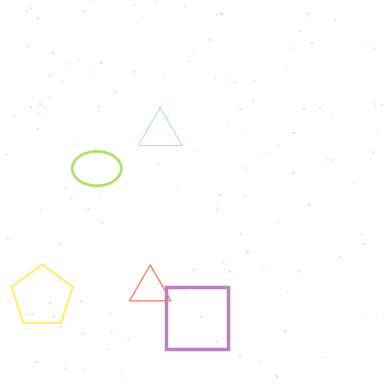[{"shape": "triangle", "thickness": 0.5, "radius": 0.33, "center": [0.416, 0.655]}, {"shape": "triangle", "thickness": 1, "radius": 0.31, "center": [0.39, 0.25]}, {"shape": "oval", "thickness": 2, "radius": 0.32, "center": [0.251, 0.562]}, {"shape": "square", "thickness": 2.5, "radius": 0.41, "center": [0.511, 0.175]}, {"shape": "pentagon", "thickness": 1.5, "radius": 0.42, "center": [0.11, 0.229]}]